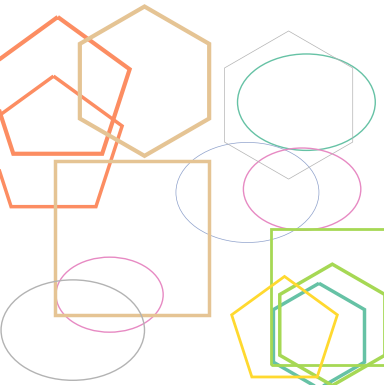[{"shape": "hexagon", "thickness": 2.5, "radius": 0.68, "center": [0.828, 0.128]}, {"shape": "oval", "thickness": 1, "radius": 0.89, "center": [0.796, 0.735]}, {"shape": "pentagon", "thickness": 2.5, "radius": 0.94, "center": [0.139, 0.615]}, {"shape": "pentagon", "thickness": 3, "radius": 0.98, "center": [0.15, 0.76]}, {"shape": "oval", "thickness": 0.5, "radius": 0.93, "center": [0.643, 0.5]}, {"shape": "oval", "thickness": 1, "radius": 0.76, "center": [0.785, 0.509]}, {"shape": "oval", "thickness": 1, "radius": 0.7, "center": [0.285, 0.235]}, {"shape": "hexagon", "thickness": 2.5, "radius": 0.79, "center": [0.863, 0.156]}, {"shape": "square", "thickness": 2, "radius": 0.88, "center": [0.88, 0.229]}, {"shape": "pentagon", "thickness": 2, "radius": 0.72, "center": [0.739, 0.138]}, {"shape": "square", "thickness": 2.5, "radius": 1.0, "center": [0.343, 0.382]}, {"shape": "hexagon", "thickness": 3, "radius": 0.97, "center": [0.375, 0.789]}, {"shape": "oval", "thickness": 1, "radius": 0.93, "center": [0.189, 0.143]}, {"shape": "hexagon", "thickness": 0.5, "radius": 0.96, "center": [0.75, 0.727]}]